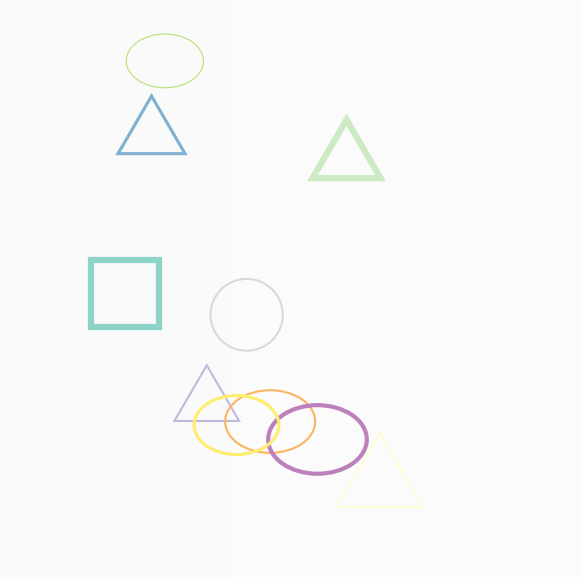[{"shape": "square", "thickness": 3, "radius": 0.29, "center": [0.215, 0.491]}, {"shape": "triangle", "thickness": 0.5, "radius": 0.43, "center": [0.653, 0.164]}, {"shape": "triangle", "thickness": 1, "radius": 0.32, "center": [0.356, 0.302]}, {"shape": "triangle", "thickness": 1.5, "radius": 0.33, "center": [0.261, 0.766]}, {"shape": "oval", "thickness": 1, "radius": 0.39, "center": [0.465, 0.269]}, {"shape": "oval", "thickness": 0.5, "radius": 0.33, "center": [0.284, 0.894]}, {"shape": "circle", "thickness": 1, "radius": 0.31, "center": [0.424, 0.454]}, {"shape": "oval", "thickness": 2, "radius": 0.42, "center": [0.546, 0.238]}, {"shape": "triangle", "thickness": 3, "radius": 0.34, "center": [0.596, 0.724]}, {"shape": "oval", "thickness": 1.5, "radius": 0.36, "center": [0.407, 0.263]}]